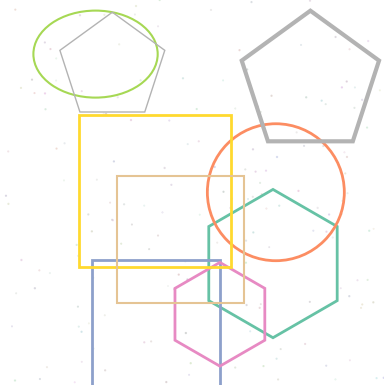[{"shape": "hexagon", "thickness": 2, "radius": 0.96, "center": [0.709, 0.315]}, {"shape": "circle", "thickness": 2, "radius": 0.89, "center": [0.716, 0.501]}, {"shape": "square", "thickness": 2, "radius": 0.83, "center": [0.406, 0.158]}, {"shape": "hexagon", "thickness": 2, "radius": 0.67, "center": [0.571, 0.184]}, {"shape": "oval", "thickness": 1.5, "radius": 0.81, "center": [0.248, 0.859]}, {"shape": "square", "thickness": 2, "radius": 0.99, "center": [0.403, 0.505]}, {"shape": "square", "thickness": 1.5, "radius": 0.82, "center": [0.47, 0.377]}, {"shape": "pentagon", "thickness": 1, "radius": 0.72, "center": [0.292, 0.825]}, {"shape": "pentagon", "thickness": 3, "radius": 0.94, "center": [0.806, 0.785]}]